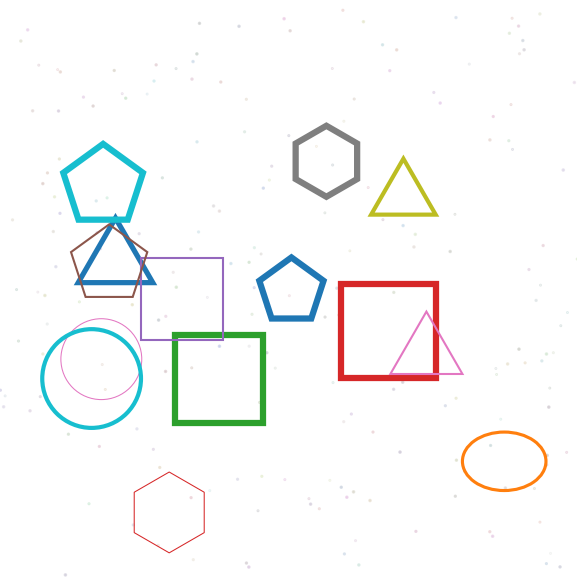[{"shape": "pentagon", "thickness": 3, "radius": 0.29, "center": [0.505, 0.495]}, {"shape": "triangle", "thickness": 2.5, "radius": 0.37, "center": [0.2, 0.547]}, {"shape": "oval", "thickness": 1.5, "radius": 0.36, "center": [0.873, 0.2]}, {"shape": "square", "thickness": 3, "radius": 0.38, "center": [0.38, 0.343]}, {"shape": "square", "thickness": 3, "radius": 0.41, "center": [0.673, 0.426]}, {"shape": "hexagon", "thickness": 0.5, "radius": 0.35, "center": [0.293, 0.112]}, {"shape": "square", "thickness": 1, "radius": 0.35, "center": [0.315, 0.481]}, {"shape": "pentagon", "thickness": 1, "radius": 0.35, "center": [0.189, 0.541]}, {"shape": "circle", "thickness": 0.5, "radius": 0.35, "center": [0.175, 0.377]}, {"shape": "triangle", "thickness": 1, "radius": 0.36, "center": [0.738, 0.388]}, {"shape": "hexagon", "thickness": 3, "radius": 0.31, "center": [0.565, 0.72]}, {"shape": "triangle", "thickness": 2, "radius": 0.32, "center": [0.699, 0.66]}, {"shape": "pentagon", "thickness": 3, "radius": 0.36, "center": [0.179, 0.677]}, {"shape": "circle", "thickness": 2, "radius": 0.43, "center": [0.159, 0.344]}]